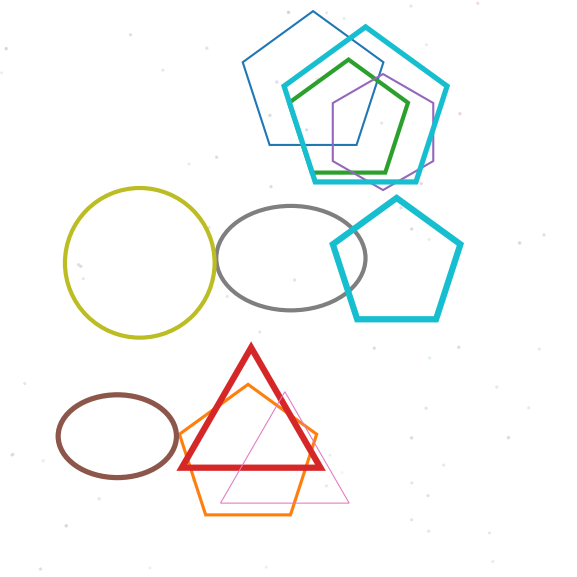[{"shape": "pentagon", "thickness": 1, "radius": 0.64, "center": [0.542, 0.852]}, {"shape": "pentagon", "thickness": 1.5, "radius": 0.62, "center": [0.43, 0.209]}, {"shape": "pentagon", "thickness": 2, "radius": 0.54, "center": [0.604, 0.788]}, {"shape": "triangle", "thickness": 3, "radius": 0.69, "center": [0.435, 0.259]}, {"shape": "hexagon", "thickness": 1, "radius": 0.5, "center": [0.663, 0.77]}, {"shape": "oval", "thickness": 2.5, "radius": 0.51, "center": [0.203, 0.244]}, {"shape": "triangle", "thickness": 0.5, "radius": 0.64, "center": [0.493, 0.192]}, {"shape": "oval", "thickness": 2, "radius": 0.65, "center": [0.504, 0.552]}, {"shape": "circle", "thickness": 2, "radius": 0.65, "center": [0.242, 0.544]}, {"shape": "pentagon", "thickness": 3, "radius": 0.58, "center": [0.687, 0.54]}, {"shape": "pentagon", "thickness": 2.5, "radius": 0.74, "center": [0.633, 0.804]}]